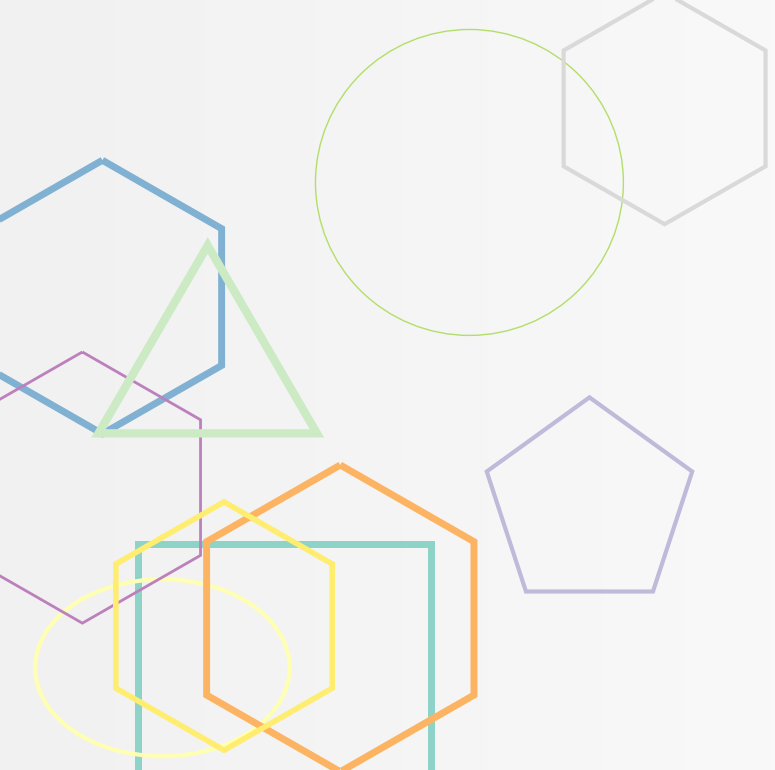[{"shape": "square", "thickness": 2.5, "radius": 0.94, "center": [0.367, 0.104]}, {"shape": "oval", "thickness": 1.5, "radius": 0.82, "center": [0.21, 0.133]}, {"shape": "pentagon", "thickness": 1.5, "radius": 0.7, "center": [0.761, 0.345]}, {"shape": "hexagon", "thickness": 2.5, "radius": 0.89, "center": [0.132, 0.614]}, {"shape": "hexagon", "thickness": 2.5, "radius": 1.0, "center": [0.439, 0.197]}, {"shape": "circle", "thickness": 0.5, "radius": 0.99, "center": [0.606, 0.763]}, {"shape": "hexagon", "thickness": 1.5, "radius": 0.75, "center": [0.858, 0.859]}, {"shape": "hexagon", "thickness": 1, "radius": 0.88, "center": [0.106, 0.367]}, {"shape": "triangle", "thickness": 3, "radius": 0.81, "center": [0.268, 0.519]}, {"shape": "hexagon", "thickness": 2, "radius": 0.81, "center": [0.289, 0.187]}]